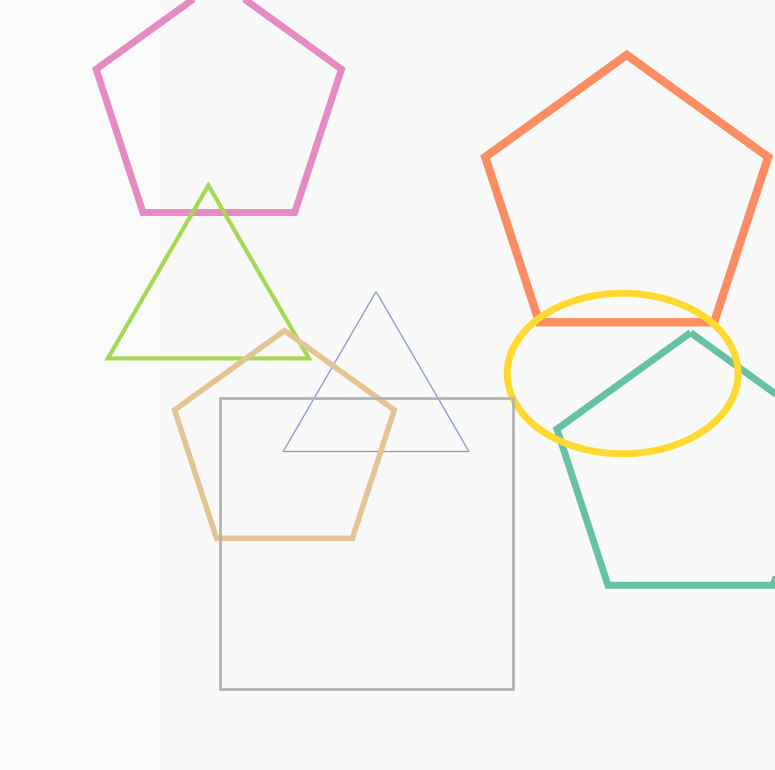[{"shape": "pentagon", "thickness": 2.5, "radius": 0.91, "center": [0.891, 0.387]}, {"shape": "pentagon", "thickness": 3, "radius": 0.96, "center": [0.809, 0.737]}, {"shape": "triangle", "thickness": 0.5, "radius": 0.69, "center": [0.485, 0.483]}, {"shape": "pentagon", "thickness": 2.5, "radius": 0.83, "center": [0.282, 0.859]}, {"shape": "triangle", "thickness": 1.5, "radius": 0.75, "center": [0.269, 0.609]}, {"shape": "oval", "thickness": 2.5, "radius": 0.74, "center": [0.803, 0.515]}, {"shape": "pentagon", "thickness": 2, "radius": 0.75, "center": [0.367, 0.421]}, {"shape": "square", "thickness": 1, "radius": 0.94, "center": [0.473, 0.294]}]